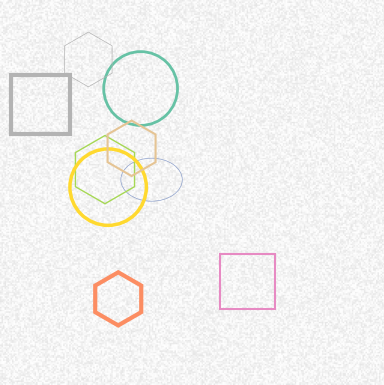[{"shape": "circle", "thickness": 2, "radius": 0.48, "center": [0.365, 0.77]}, {"shape": "hexagon", "thickness": 3, "radius": 0.34, "center": [0.307, 0.224]}, {"shape": "oval", "thickness": 0.5, "radius": 0.4, "center": [0.394, 0.533]}, {"shape": "square", "thickness": 1.5, "radius": 0.36, "center": [0.643, 0.269]}, {"shape": "hexagon", "thickness": 1, "radius": 0.44, "center": [0.273, 0.559]}, {"shape": "circle", "thickness": 2.5, "radius": 0.5, "center": [0.281, 0.514]}, {"shape": "hexagon", "thickness": 1.5, "radius": 0.36, "center": [0.342, 0.615]}, {"shape": "square", "thickness": 3, "radius": 0.38, "center": [0.105, 0.729]}, {"shape": "hexagon", "thickness": 0.5, "radius": 0.36, "center": [0.23, 0.846]}]